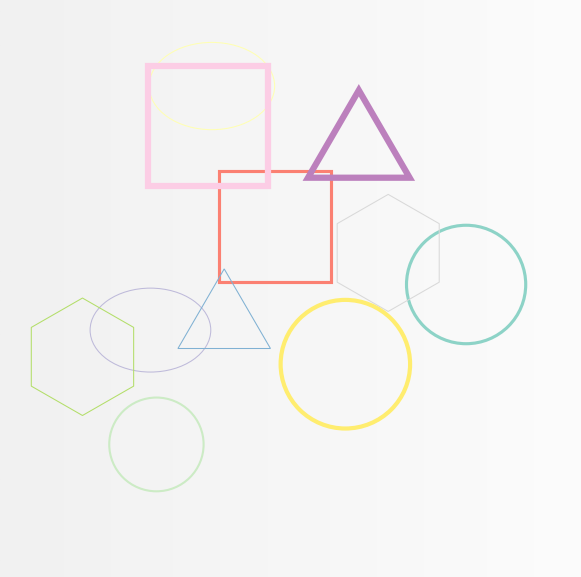[{"shape": "circle", "thickness": 1.5, "radius": 0.51, "center": [0.802, 0.507]}, {"shape": "oval", "thickness": 0.5, "radius": 0.54, "center": [0.365, 0.85]}, {"shape": "oval", "thickness": 0.5, "radius": 0.52, "center": [0.259, 0.428]}, {"shape": "square", "thickness": 1.5, "radius": 0.48, "center": [0.474, 0.607]}, {"shape": "triangle", "thickness": 0.5, "radius": 0.46, "center": [0.386, 0.442]}, {"shape": "hexagon", "thickness": 0.5, "radius": 0.51, "center": [0.142, 0.381]}, {"shape": "square", "thickness": 3, "radius": 0.52, "center": [0.358, 0.78]}, {"shape": "hexagon", "thickness": 0.5, "radius": 0.51, "center": [0.668, 0.561]}, {"shape": "triangle", "thickness": 3, "radius": 0.5, "center": [0.617, 0.742]}, {"shape": "circle", "thickness": 1, "radius": 0.41, "center": [0.269, 0.23]}, {"shape": "circle", "thickness": 2, "radius": 0.56, "center": [0.594, 0.368]}]